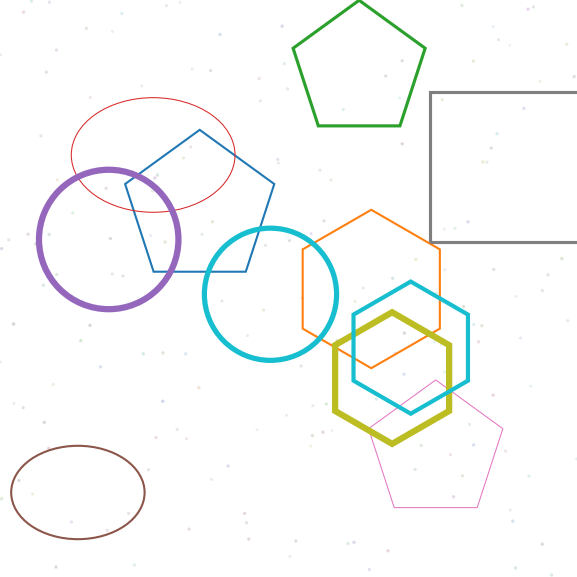[{"shape": "pentagon", "thickness": 1, "radius": 0.68, "center": [0.346, 0.638]}, {"shape": "hexagon", "thickness": 1, "radius": 0.69, "center": [0.643, 0.499]}, {"shape": "pentagon", "thickness": 1.5, "radius": 0.6, "center": [0.622, 0.878]}, {"shape": "oval", "thickness": 0.5, "radius": 0.71, "center": [0.265, 0.731]}, {"shape": "circle", "thickness": 3, "radius": 0.6, "center": [0.188, 0.584]}, {"shape": "oval", "thickness": 1, "radius": 0.58, "center": [0.135, 0.146]}, {"shape": "pentagon", "thickness": 0.5, "radius": 0.61, "center": [0.754, 0.219]}, {"shape": "square", "thickness": 1.5, "radius": 0.65, "center": [0.874, 0.71]}, {"shape": "hexagon", "thickness": 3, "radius": 0.57, "center": [0.679, 0.344]}, {"shape": "hexagon", "thickness": 2, "radius": 0.57, "center": [0.711, 0.397]}, {"shape": "circle", "thickness": 2.5, "radius": 0.57, "center": [0.468, 0.49]}]